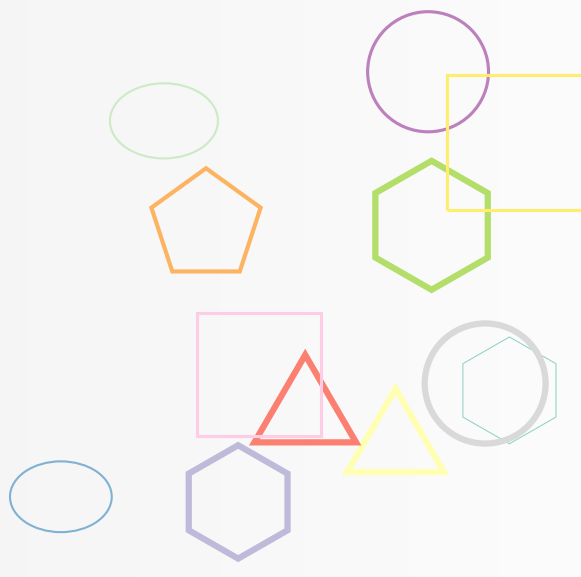[{"shape": "hexagon", "thickness": 0.5, "radius": 0.46, "center": [0.876, 0.323]}, {"shape": "triangle", "thickness": 3, "radius": 0.48, "center": [0.68, 0.23]}, {"shape": "hexagon", "thickness": 3, "radius": 0.49, "center": [0.41, 0.13]}, {"shape": "triangle", "thickness": 3, "radius": 0.5, "center": [0.525, 0.284]}, {"shape": "oval", "thickness": 1, "radius": 0.44, "center": [0.105, 0.139]}, {"shape": "pentagon", "thickness": 2, "radius": 0.49, "center": [0.354, 0.609]}, {"shape": "hexagon", "thickness": 3, "radius": 0.56, "center": [0.743, 0.609]}, {"shape": "square", "thickness": 1.5, "radius": 0.53, "center": [0.445, 0.351]}, {"shape": "circle", "thickness": 3, "radius": 0.52, "center": [0.835, 0.335]}, {"shape": "circle", "thickness": 1.5, "radius": 0.52, "center": [0.736, 0.875]}, {"shape": "oval", "thickness": 1, "radius": 0.46, "center": [0.282, 0.79]}, {"shape": "square", "thickness": 1.5, "radius": 0.58, "center": [0.885, 0.752]}]